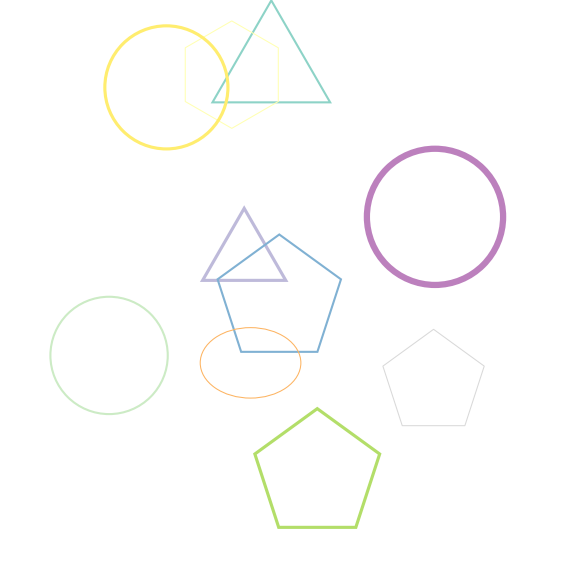[{"shape": "triangle", "thickness": 1, "radius": 0.59, "center": [0.47, 0.881]}, {"shape": "hexagon", "thickness": 0.5, "radius": 0.47, "center": [0.401, 0.87]}, {"shape": "triangle", "thickness": 1.5, "radius": 0.42, "center": [0.423, 0.555]}, {"shape": "pentagon", "thickness": 1, "radius": 0.56, "center": [0.484, 0.481]}, {"shape": "oval", "thickness": 0.5, "radius": 0.44, "center": [0.434, 0.371]}, {"shape": "pentagon", "thickness": 1.5, "radius": 0.57, "center": [0.549, 0.178]}, {"shape": "pentagon", "thickness": 0.5, "radius": 0.46, "center": [0.751, 0.337]}, {"shape": "circle", "thickness": 3, "radius": 0.59, "center": [0.753, 0.624]}, {"shape": "circle", "thickness": 1, "radius": 0.51, "center": [0.189, 0.384]}, {"shape": "circle", "thickness": 1.5, "radius": 0.53, "center": [0.288, 0.848]}]